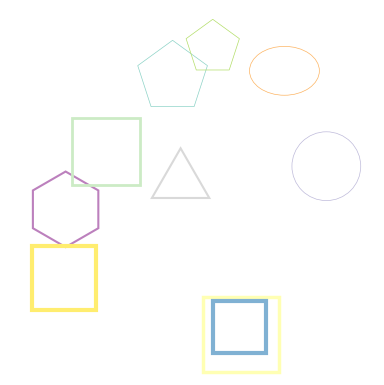[{"shape": "pentagon", "thickness": 0.5, "radius": 0.48, "center": [0.448, 0.8]}, {"shape": "square", "thickness": 2.5, "radius": 0.49, "center": [0.626, 0.132]}, {"shape": "circle", "thickness": 0.5, "radius": 0.45, "center": [0.848, 0.568]}, {"shape": "square", "thickness": 3, "radius": 0.34, "center": [0.622, 0.15]}, {"shape": "oval", "thickness": 0.5, "radius": 0.45, "center": [0.739, 0.816]}, {"shape": "pentagon", "thickness": 0.5, "radius": 0.36, "center": [0.553, 0.877]}, {"shape": "triangle", "thickness": 1.5, "radius": 0.43, "center": [0.469, 0.529]}, {"shape": "hexagon", "thickness": 1.5, "radius": 0.49, "center": [0.17, 0.456]}, {"shape": "square", "thickness": 2, "radius": 0.44, "center": [0.275, 0.607]}, {"shape": "square", "thickness": 3, "radius": 0.41, "center": [0.166, 0.279]}]